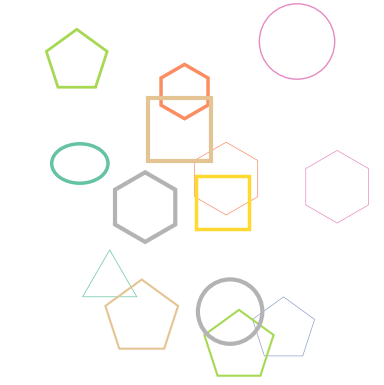[{"shape": "oval", "thickness": 2.5, "radius": 0.37, "center": [0.207, 0.575]}, {"shape": "triangle", "thickness": 0.5, "radius": 0.41, "center": [0.285, 0.27]}, {"shape": "hexagon", "thickness": 0.5, "radius": 0.47, "center": [0.587, 0.536]}, {"shape": "hexagon", "thickness": 2.5, "radius": 0.35, "center": [0.479, 0.762]}, {"shape": "pentagon", "thickness": 0.5, "radius": 0.42, "center": [0.737, 0.144]}, {"shape": "hexagon", "thickness": 0.5, "radius": 0.47, "center": [0.876, 0.515]}, {"shape": "circle", "thickness": 1, "radius": 0.49, "center": [0.772, 0.892]}, {"shape": "pentagon", "thickness": 2, "radius": 0.42, "center": [0.199, 0.841]}, {"shape": "pentagon", "thickness": 1.5, "radius": 0.47, "center": [0.621, 0.101]}, {"shape": "square", "thickness": 2.5, "radius": 0.35, "center": [0.578, 0.474]}, {"shape": "pentagon", "thickness": 1.5, "radius": 0.5, "center": [0.368, 0.175]}, {"shape": "square", "thickness": 3, "radius": 0.41, "center": [0.466, 0.663]}, {"shape": "circle", "thickness": 3, "radius": 0.42, "center": [0.598, 0.191]}, {"shape": "hexagon", "thickness": 3, "radius": 0.45, "center": [0.377, 0.462]}]